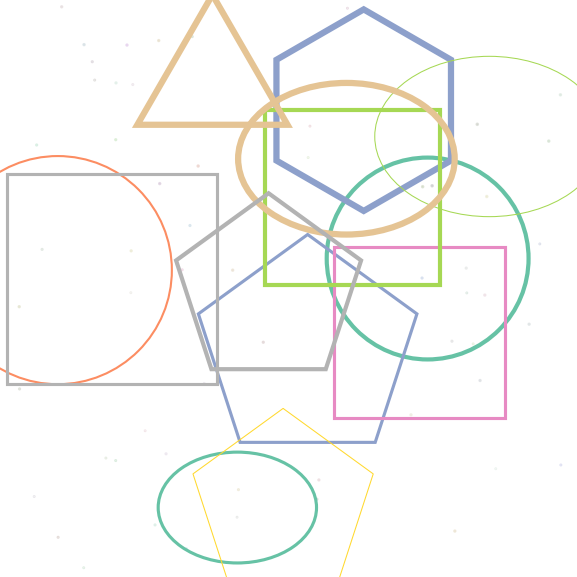[{"shape": "circle", "thickness": 2, "radius": 0.87, "center": [0.741, 0.551]}, {"shape": "oval", "thickness": 1.5, "radius": 0.69, "center": [0.411, 0.12]}, {"shape": "circle", "thickness": 1, "radius": 0.99, "center": [0.1, 0.531]}, {"shape": "hexagon", "thickness": 3, "radius": 0.87, "center": [0.63, 0.808]}, {"shape": "pentagon", "thickness": 1.5, "radius": 0.99, "center": [0.533, 0.394]}, {"shape": "square", "thickness": 1.5, "radius": 0.74, "center": [0.727, 0.424]}, {"shape": "square", "thickness": 2, "radius": 0.76, "center": [0.61, 0.657]}, {"shape": "oval", "thickness": 0.5, "radius": 0.99, "center": [0.847, 0.763]}, {"shape": "pentagon", "thickness": 0.5, "radius": 0.82, "center": [0.49, 0.128]}, {"shape": "triangle", "thickness": 3, "radius": 0.75, "center": [0.368, 0.858]}, {"shape": "oval", "thickness": 3, "radius": 0.94, "center": [0.6, 0.724]}, {"shape": "square", "thickness": 1.5, "radius": 0.91, "center": [0.194, 0.515]}, {"shape": "pentagon", "thickness": 2, "radius": 0.84, "center": [0.465, 0.496]}]